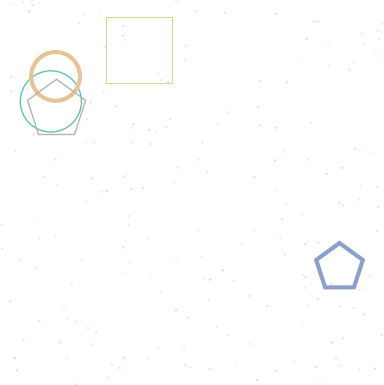[{"shape": "circle", "thickness": 1, "radius": 0.4, "center": [0.132, 0.737]}, {"shape": "pentagon", "thickness": 3, "radius": 0.32, "center": [0.882, 0.305]}, {"shape": "square", "thickness": 0.5, "radius": 0.43, "center": [0.361, 0.87]}, {"shape": "circle", "thickness": 3, "radius": 0.32, "center": [0.144, 0.802]}, {"shape": "pentagon", "thickness": 1, "radius": 0.4, "center": [0.147, 0.715]}]